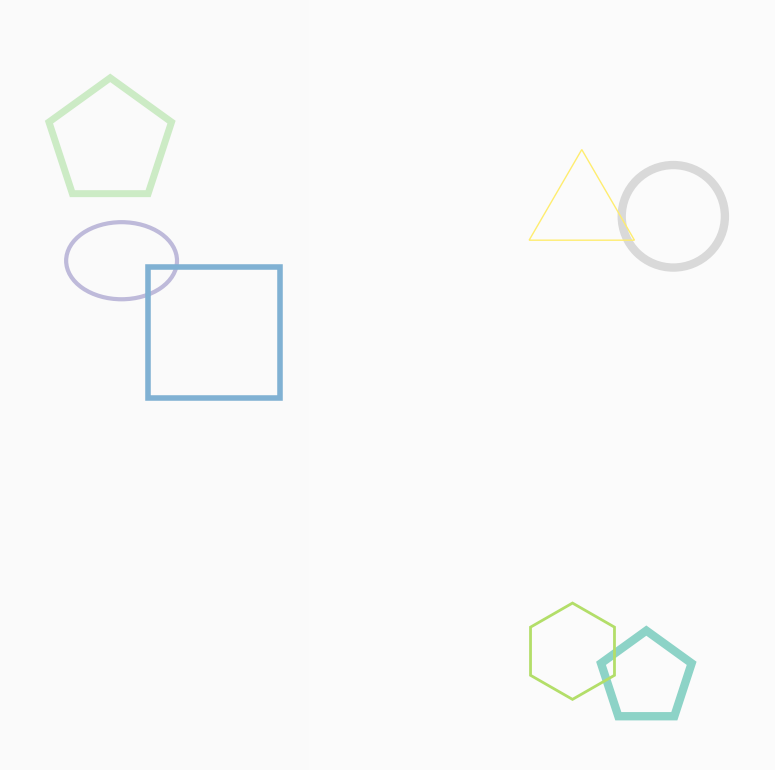[{"shape": "pentagon", "thickness": 3, "radius": 0.31, "center": [0.834, 0.12]}, {"shape": "oval", "thickness": 1.5, "radius": 0.36, "center": [0.157, 0.661]}, {"shape": "square", "thickness": 2, "radius": 0.42, "center": [0.276, 0.568]}, {"shape": "hexagon", "thickness": 1, "radius": 0.31, "center": [0.739, 0.154]}, {"shape": "circle", "thickness": 3, "radius": 0.33, "center": [0.869, 0.719]}, {"shape": "pentagon", "thickness": 2.5, "radius": 0.42, "center": [0.142, 0.816]}, {"shape": "triangle", "thickness": 0.5, "radius": 0.39, "center": [0.751, 0.727]}]